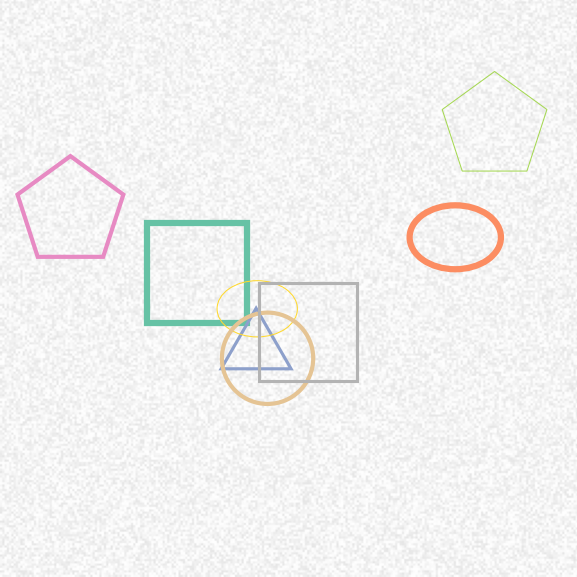[{"shape": "square", "thickness": 3, "radius": 0.43, "center": [0.34, 0.527]}, {"shape": "oval", "thickness": 3, "radius": 0.4, "center": [0.788, 0.588]}, {"shape": "triangle", "thickness": 1.5, "radius": 0.35, "center": [0.443, 0.395]}, {"shape": "pentagon", "thickness": 2, "radius": 0.48, "center": [0.122, 0.632]}, {"shape": "pentagon", "thickness": 0.5, "radius": 0.48, "center": [0.856, 0.78]}, {"shape": "oval", "thickness": 0.5, "radius": 0.35, "center": [0.445, 0.464]}, {"shape": "circle", "thickness": 2, "radius": 0.4, "center": [0.463, 0.379]}, {"shape": "square", "thickness": 1.5, "radius": 0.42, "center": [0.533, 0.424]}]